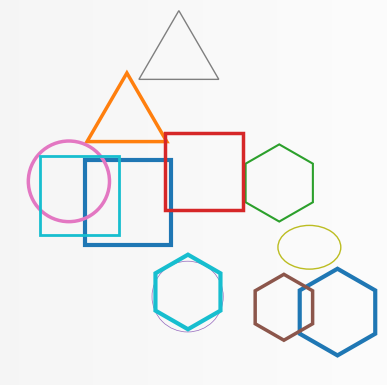[{"shape": "square", "thickness": 3, "radius": 0.55, "center": [0.331, 0.474]}, {"shape": "hexagon", "thickness": 3, "radius": 0.56, "center": [0.871, 0.189]}, {"shape": "triangle", "thickness": 2.5, "radius": 0.59, "center": [0.327, 0.692]}, {"shape": "hexagon", "thickness": 1.5, "radius": 0.5, "center": [0.721, 0.525]}, {"shape": "square", "thickness": 2.5, "radius": 0.5, "center": [0.526, 0.555]}, {"shape": "circle", "thickness": 0.5, "radius": 0.46, "center": [0.484, 0.23]}, {"shape": "hexagon", "thickness": 2.5, "radius": 0.43, "center": [0.733, 0.202]}, {"shape": "circle", "thickness": 2.5, "radius": 0.52, "center": [0.178, 0.529]}, {"shape": "triangle", "thickness": 1, "radius": 0.6, "center": [0.462, 0.853]}, {"shape": "oval", "thickness": 1, "radius": 0.41, "center": [0.798, 0.358]}, {"shape": "square", "thickness": 2, "radius": 0.52, "center": [0.205, 0.493]}, {"shape": "hexagon", "thickness": 3, "radius": 0.48, "center": [0.485, 0.242]}]